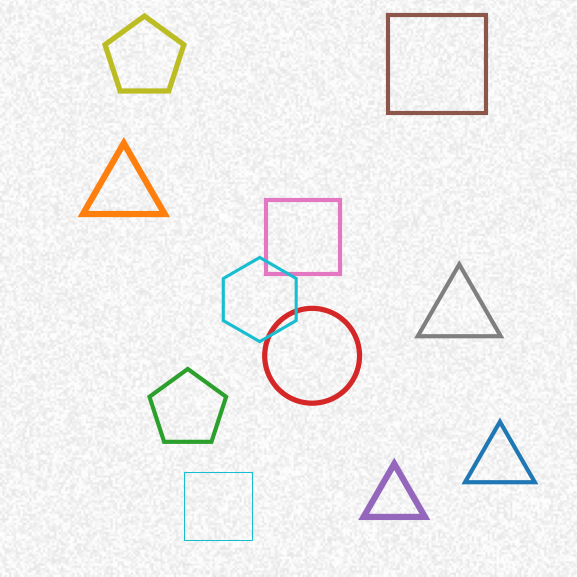[{"shape": "triangle", "thickness": 2, "radius": 0.35, "center": [0.866, 0.199]}, {"shape": "triangle", "thickness": 3, "radius": 0.41, "center": [0.214, 0.669]}, {"shape": "pentagon", "thickness": 2, "radius": 0.35, "center": [0.325, 0.291]}, {"shape": "circle", "thickness": 2.5, "radius": 0.41, "center": [0.54, 0.383]}, {"shape": "triangle", "thickness": 3, "radius": 0.31, "center": [0.683, 0.135]}, {"shape": "square", "thickness": 2, "radius": 0.42, "center": [0.757, 0.888]}, {"shape": "square", "thickness": 2, "radius": 0.32, "center": [0.525, 0.589]}, {"shape": "triangle", "thickness": 2, "radius": 0.42, "center": [0.795, 0.458]}, {"shape": "pentagon", "thickness": 2.5, "radius": 0.36, "center": [0.25, 0.9]}, {"shape": "square", "thickness": 0.5, "radius": 0.29, "center": [0.377, 0.123]}, {"shape": "hexagon", "thickness": 1.5, "radius": 0.36, "center": [0.45, 0.48]}]